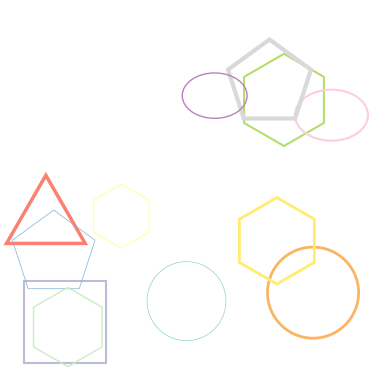[{"shape": "circle", "thickness": 0.5, "radius": 0.51, "center": [0.484, 0.218]}, {"shape": "hexagon", "thickness": 1, "radius": 0.42, "center": [0.315, 0.438]}, {"shape": "square", "thickness": 1.5, "radius": 0.54, "center": [0.169, 0.164]}, {"shape": "triangle", "thickness": 2.5, "radius": 0.59, "center": [0.119, 0.427]}, {"shape": "pentagon", "thickness": 0.5, "radius": 0.56, "center": [0.14, 0.341]}, {"shape": "circle", "thickness": 2, "radius": 0.59, "center": [0.813, 0.24]}, {"shape": "hexagon", "thickness": 1.5, "radius": 0.6, "center": [0.738, 0.741]}, {"shape": "oval", "thickness": 1.5, "radius": 0.47, "center": [0.861, 0.701]}, {"shape": "pentagon", "thickness": 3, "radius": 0.57, "center": [0.7, 0.784]}, {"shape": "oval", "thickness": 1, "radius": 0.42, "center": [0.558, 0.752]}, {"shape": "hexagon", "thickness": 1, "radius": 0.51, "center": [0.176, 0.151]}, {"shape": "hexagon", "thickness": 2, "radius": 0.56, "center": [0.719, 0.375]}]